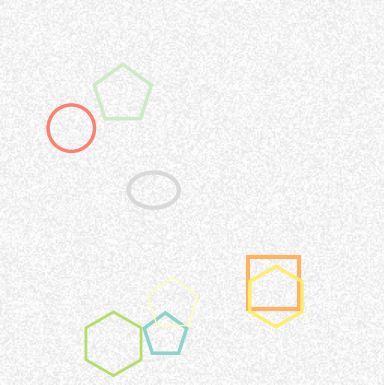[{"shape": "pentagon", "thickness": 2.5, "radius": 0.29, "center": [0.43, 0.129]}, {"shape": "pentagon", "thickness": 1, "radius": 0.35, "center": [0.449, 0.211]}, {"shape": "circle", "thickness": 2.5, "radius": 0.3, "center": [0.185, 0.667]}, {"shape": "square", "thickness": 3, "radius": 0.34, "center": [0.71, 0.265]}, {"shape": "hexagon", "thickness": 2, "radius": 0.41, "center": [0.295, 0.107]}, {"shape": "oval", "thickness": 3, "radius": 0.33, "center": [0.399, 0.506]}, {"shape": "pentagon", "thickness": 2.5, "radius": 0.39, "center": [0.319, 0.755]}, {"shape": "hexagon", "thickness": 2.5, "radius": 0.39, "center": [0.717, 0.23]}]